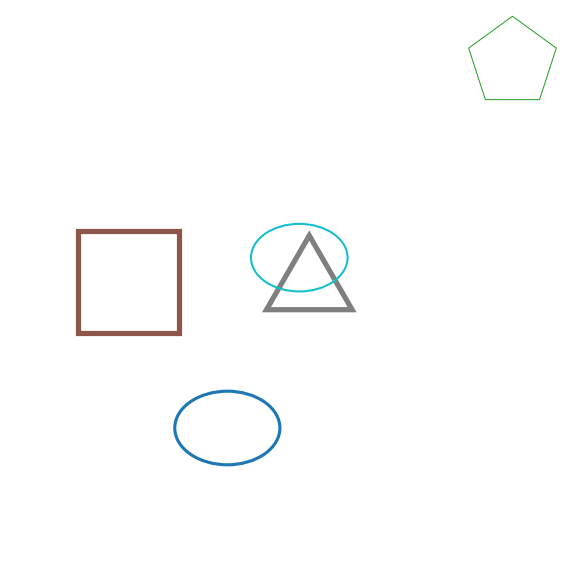[{"shape": "oval", "thickness": 1.5, "radius": 0.46, "center": [0.394, 0.258]}, {"shape": "pentagon", "thickness": 0.5, "radius": 0.4, "center": [0.887, 0.891]}, {"shape": "square", "thickness": 2.5, "radius": 0.44, "center": [0.222, 0.511]}, {"shape": "triangle", "thickness": 2.5, "radius": 0.43, "center": [0.536, 0.506]}, {"shape": "oval", "thickness": 1, "radius": 0.42, "center": [0.518, 0.553]}]